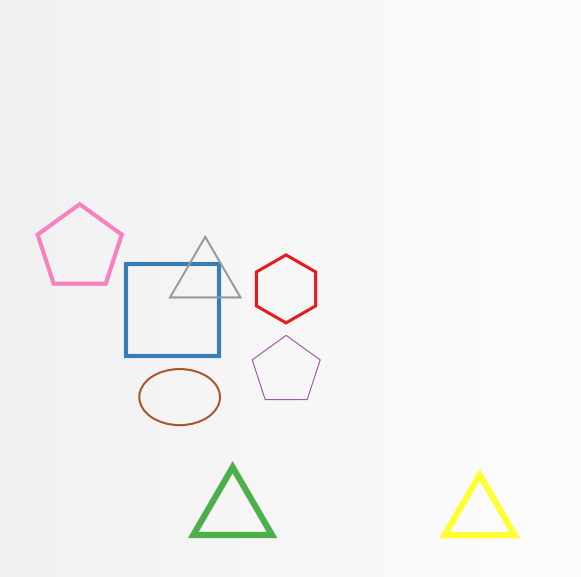[{"shape": "hexagon", "thickness": 1.5, "radius": 0.29, "center": [0.492, 0.499]}, {"shape": "square", "thickness": 2, "radius": 0.4, "center": [0.297, 0.462]}, {"shape": "triangle", "thickness": 3, "radius": 0.39, "center": [0.4, 0.112]}, {"shape": "pentagon", "thickness": 0.5, "radius": 0.31, "center": [0.492, 0.357]}, {"shape": "triangle", "thickness": 3, "radius": 0.35, "center": [0.825, 0.107]}, {"shape": "oval", "thickness": 1, "radius": 0.35, "center": [0.309, 0.312]}, {"shape": "pentagon", "thickness": 2, "radius": 0.38, "center": [0.137, 0.569]}, {"shape": "triangle", "thickness": 1, "radius": 0.35, "center": [0.353, 0.519]}]